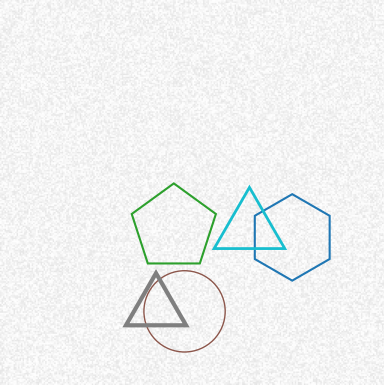[{"shape": "hexagon", "thickness": 1.5, "radius": 0.56, "center": [0.759, 0.383]}, {"shape": "pentagon", "thickness": 1.5, "radius": 0.57, "center": [0.451, 0.409]}, {"shape": "circle", "thickness": 1, "radius": 0.53, "center": [0.479, 0.191]}, {"shape": "triangle", "thickness": 3, "radius": 0.45, "center": [0.405, 0.2]}, {"shape": "triangle", "thickness": 2, "radius": 0.53, "center": [0.648, 0.407]}]